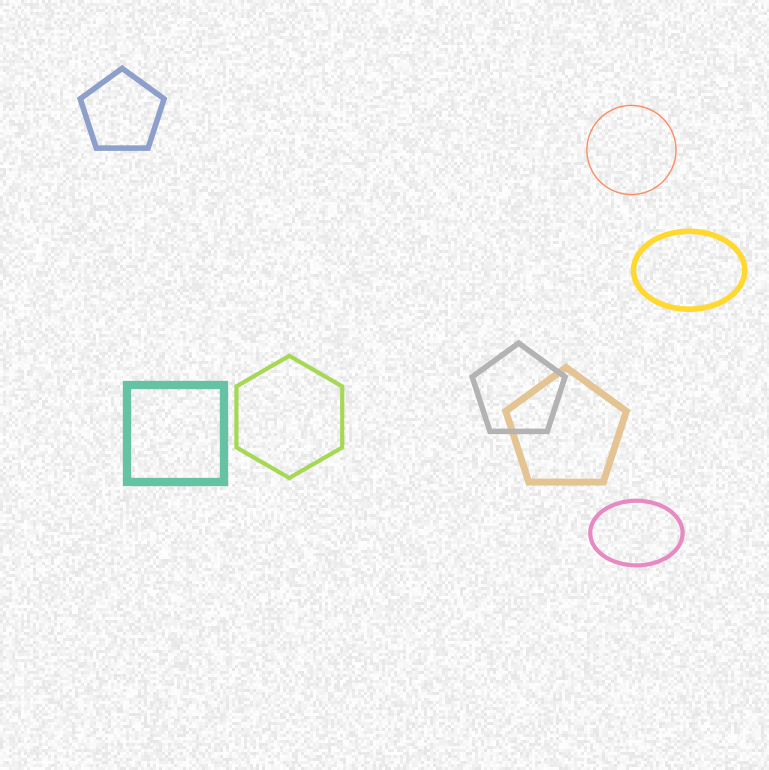[{"shape": "square", "thickness": 3, "radius": 0.31, "center": [0.228, 0.437]}, {"shape": "circle", "thickness": 0.5, "radius": 0.29, "center": [0.82, 0.805]}, {"shape": "pentagon", "thickness": 2, "radius": 0.29, "center": [0.159, 0.854]}, {"shape": "oval", "thickness": 1.5, "radius": 0.3, "center": [0.826, 0.308]}, {"shape": "hexagon", "thickness": 1.5, "radius": 0.4, "center": [0.376, 0.459]}, {"shape": "oval", "thickness": 2, "radius": 0.36, "center": [0.895, 0.649]}, {"shape": "pentagon", "thickness": 2.5, "radius": 0.41, "center": [0.735, 0.441]}, {"shape": "pentagon", "thickness": 2, "radius": 0.32, "center": [0.674, 0.491]}]